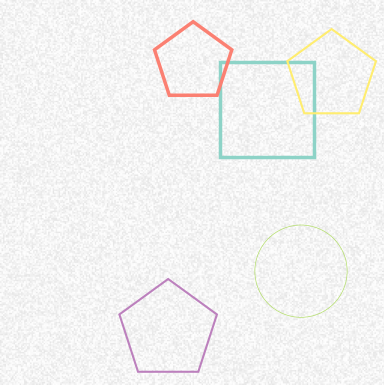[{"shape": "square", "thickness": 2.5, "radius": 0.61, "center": [0.693, 0.715]}, {"shape": "pentagon", "thickness": 2.5, "radius": 0.53, "center": [0.502, 0.838]}, {"shape": "circle", "thickness": 0.5, "radius": 0.6, "center": [0.782, 0.296]}, {"shape": "pentagon", "thickness": 1.5, "radius": 0.67, "center": [0.437, 0.142]}, {"shape": "pentagon", "thickness": 1.5, "radius": 0.6, "center": [0.861, 0.804]}]